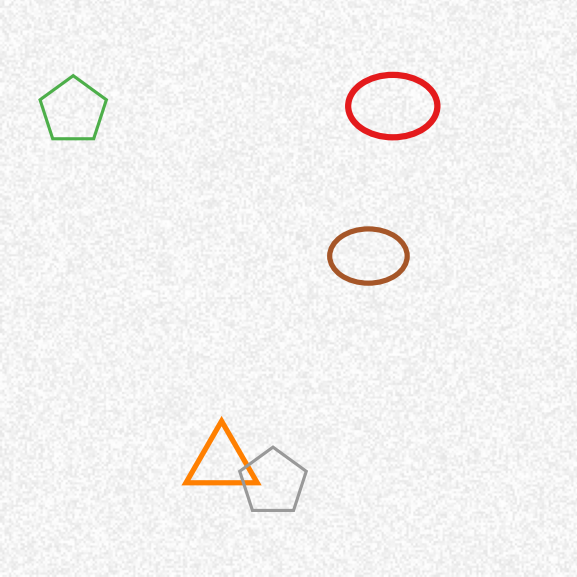[{"shape": "oval", "thickness": 3, "radius": 0.39, "center": [0.68, 0.815]}, {"shape": "pentagon", "thickness": 1.5, "radius": 0.3, "center": [0.127, 0.808]}, {"shape": "triangle", "thickness": 2.5, "radius": 0.36, "center": [0.384, 0.199]}, {"shape": "oval", "thickness": 2.5, "radius": 0.34, "center": [0.638, 0.556]}, {"shape": "pentagon", "thickness": 1.5, "radius": 0.3, "center": [0.473, 0.164]}]